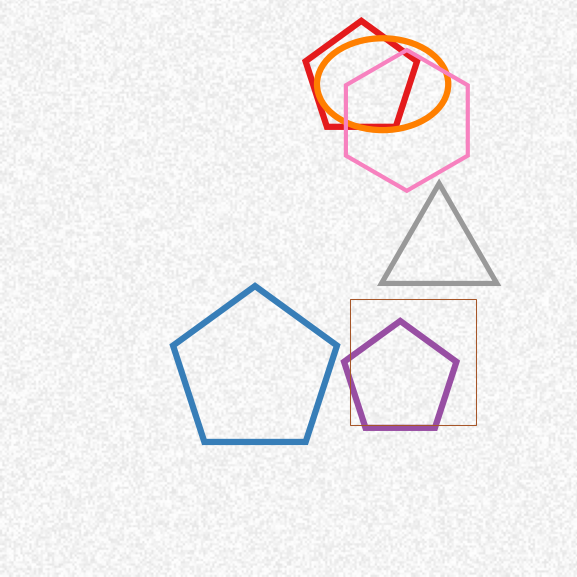[{"shape": "pentagon", "thickness": 3, "radius": 0.51, "center": [0.626, 0.862]}, {"shape": "pentagon", "thickness": 3, "radius": 0.75, "center": [0.442, 0.355]}, {"shape": "pentagon", "thickness": 3, "radius": 0.51, "center": [0.693, 0.341]}, {"shape": "oval", "thickness": 3, "radius": 0.57, "center": [0.663, 0.853]}, {"shape": "square", "thickness": 0.5, "radius": 0.54, "center": [0.716, 0.373]}, {"shape": "hexagon", "thickness": 2, "radius": 0.61, "center": [0.704, 0.791]}, {"shape": "triangle", "thickness": 2.5, "radius": 0.58, "center": [0.76, 0.566]}]